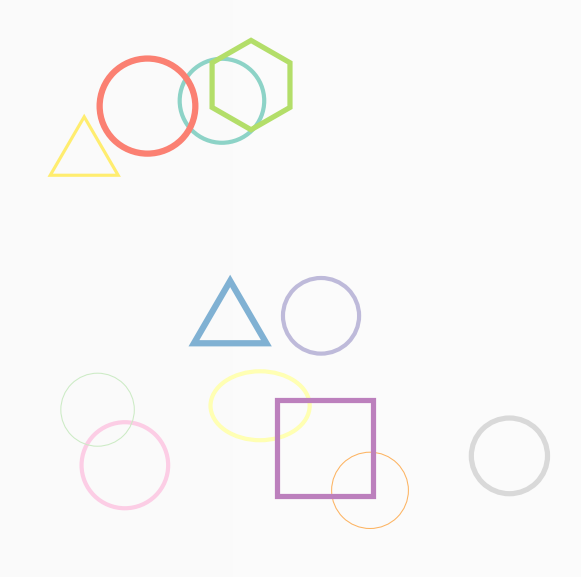[{"shape": "circle", "thickness": 2, "radius": 0.36, "center": [0.382, 0.825]}, {"shape": "oval", "thickness": 2, "radius": 0.43, "center": [0.447, 0.297]}, {"shape": "circle", "thickness": 2, "radius": 0.33, "center": [0.552, 0.452]}, {"shape": "circle", "thickness": 3, "radius": 0.41, "center": [0.254, 0.815]}, {"shape": "triangle", "thickness": 3, "radius": 0.36, "center": [0.396, 0.441]}, {"shape": "circle", "thickness": 0.5, "radius": 0.33, "center": [0.637, 0.15]}, {"shape": "hexagon", "thickness": 2.5, "radius": 0.39, "center": [0.432, 0.852]}, {"shape": "circle", "thickness": 2, "radius": 0.37, "center": [0.215, 0.194]}, {"shape": "circle", "thickness": 2.5, "radius": 0.33, "center": [0.876, 0.21]}, {"shape": "square", "thickness": 2.5, "radius": 0.42, "center": [0.559, 0.223]}, {"shape": "circle", "thickness": 0.5, "radius": 0.32, "center": [0.168, 0.29]}, {"shape": "triangle", "thickness": 1.5, "radius": 0.34, "center": [0.145, 0.729]}]